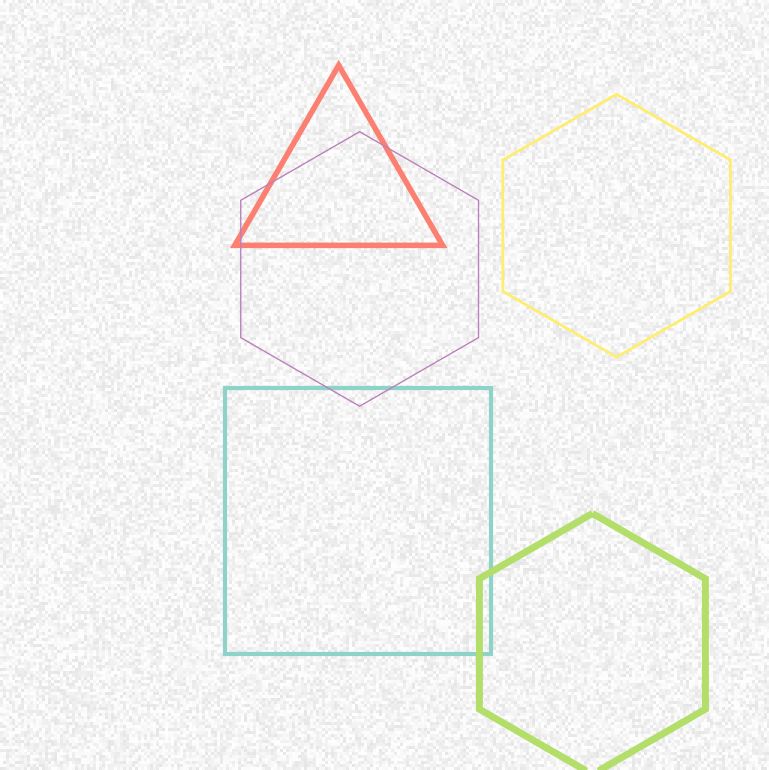[{"shape": "square", "thickness": 1.5, "radius": 0.86, "center": [0.465, 0.323]}, {"shape": "triangle", "thickness": 2, "radius": 0.78, "center": [0.44, 0.759]}, {"shape": "hexagon", "thickness": 2.5, "radius": 0.85, "center": [0.769, 0.164]}, {"shape": "hexagon", "thickness": 0.5, "radius": 0.89, "center": [0.467, 0.651]}, {"shape": "hexagon", "thickness": 1, "radius": 0.85, "center": [0.801, 0.707]}]